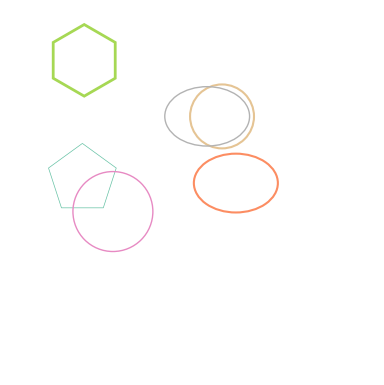[{"shape": "pentagon", "thickness": 0.5, "radius": 0.46, "center": [0.214, 0.535]}, {"shape": "oval", "thickness": 1.5, "radius": 0.55, "center": [0.613, 0.524]}, {"shape": "circle", "thickness": 1, "radius": 0.52, "center": [0.293, 0.451]}, {"shape": "hexagon", "thickness": 2, "radius": 0.47, "center": [0.219, 0.843]}, {"shape": "circle", "thickness": 1.5, "radius": 0.42, "center": [0.577, 0.698]}, {"shape": "oval", "thickness": 1, "radius": 0.55, "center": [0.538, 0.698]}]